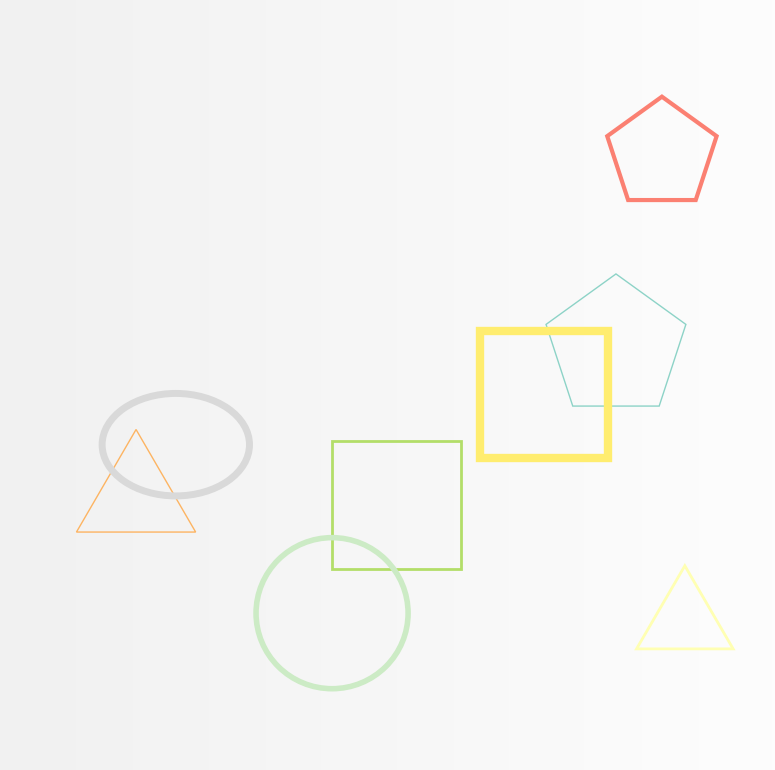[{"shape": "pentagon", "thickness": 0.5, "radius": 0.47, "center": [0.795, 0.549]}, {"shape": "triangle", "thickness": 1, "radius": 0.36, "center": [0.884, 0.193]}, {"shape": "pentagon", "thickness": 1.5, "radius": 0.37, "center": [0.854, 0.8]}, {"shape": "triangle", "thickness": 0.5, "radius": 0.44, "center": [0.176, 0.353]}, {"shape": "square", "thickness": 1, "radius": 0.41, "center": [0.512, 0.345]}, {"shape": "oval", "thickness": 2.5, "radius": 0.48, "center": [0.227, 0.422]}, {"shape": "circle", "thickness": 2, "radius": 0.49, "center": [0.428, 0.204]}, {"shape": "square", "thickness": 3, "radius": 0.41, "center": [0.702, 0.488]}]